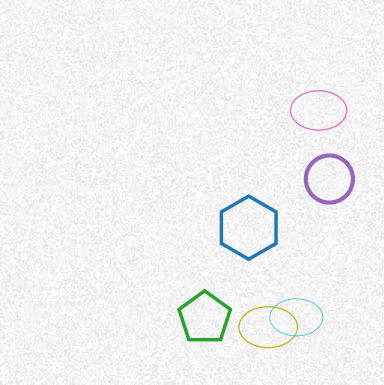[{"shape": "hexagon", "thickness": 2.5, "radius": 0.41, "center": [0.646, 0.409]}, {"shape": "pentagon", "thickness": 2.5, "radius": 0.35, "center": [0.532, 0.175]}, {"shape": "circle", "thickness": 3, "radius": 0.31, "center": [0.856, 0.535]}, {"shape": "oval", "thickness": 1, "radius": 0.37, "center": [0.828, 0.713]}, {"shape": "oval", "thickness": 1, "radius": 0.38, "center": [0.697, 0.15]}, {"shape": "oval", "thickness": 0.5, "radius": 0.34, "center": [0.77, 0.176]}]